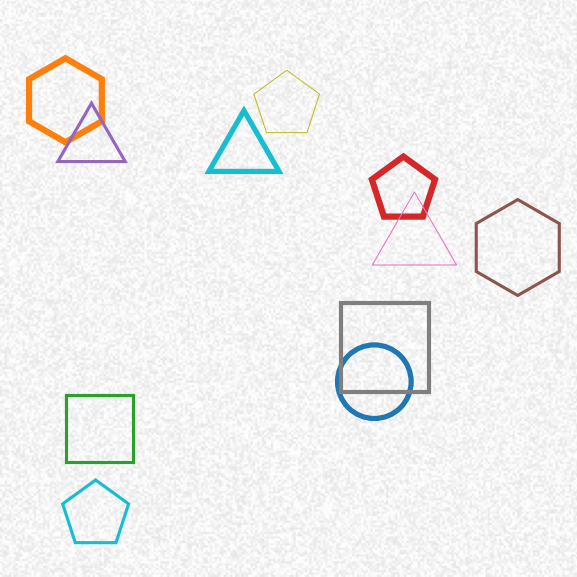[{"shape": "circle", "thickness": 2.5, "radius": 0.32, "center": [0.648, 0.338]}, {"shape": "hexagon", "thickness": 3, "radius": 0.36, "center": [0.113, 0.826]}, {"shape": "square", "thickness": 1.5, "radius": 0.29, "center": [0.172, 0.257]}, {"shape": "pentagon", "thickness": 3, "radius": 0.29, "center": [0.699, 0.671]}, {"shape": "triangle", "thickness": 1.5, "radius": 0.34, "center": [0.158, 0.753]}, {"shape": "hexagon", "thickness": 1.5, "radius": 0.42, "center": [0.897, 0.571]}, {"shape": "triangle", "thickness": 0.5, "radius": 0.42, "center": [0.718, 0.582]}, {"shape": "square", "thickness": 2, "radius": 0.38, "center": [0.667, 0.398]}, {"shape": "pentagon", "thickness": 0.5, "radius": 0.3, "center": [0.496, 0.818]}, {"shape": "pentagon", "thickness": 1.5, "radius": 0.3, "center": [0.166, 0.108]}, {"shape": "triangle", "thickness": 2.5, "radius": 0.35, "center": [0.422, 0.737]}]